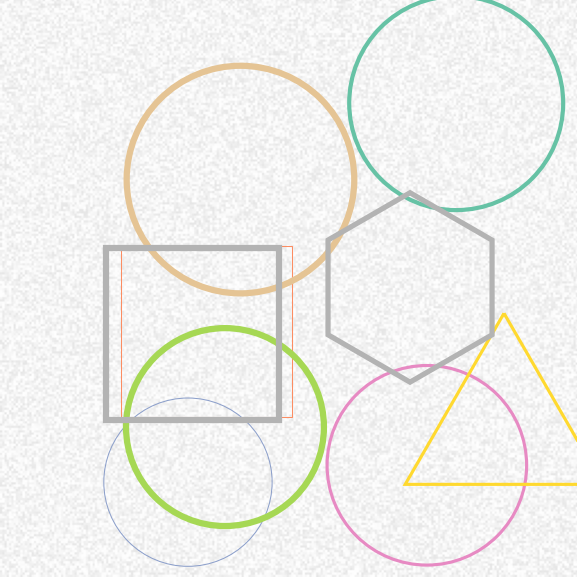[{"shape": "circle", "thickness": 2, "radius": 0.93, "center": [0.79, 0.821]}, {"shape": "square", "thickness": 0.5, "radius": 0.74, "center": [0.358, 0.425]}, {"shape": "circle", "thickness": 0.5, "radius": 0.73, "center": [0.325, 0.164]}, {"shape": "circle", "thickness": 1.5, "radius": 0.86, "center": [0.739, 0.193]}, {"shape": "circle", "thickness": 3, "radius": 0.86, "center": [0.39, 0.26]}, {"shape": "triangle", "thickness": 1.5, "radius": 0.99, "center": [0.873, 0.259]}, {"shape": "circle", "thickness": 3, "radius": 0.99, "center": [0.416, 0.688]}, {"shape": "square", "thickness": 3, "radius": 0.75, "center": [0.333, 0.421]}, {"shape": "hexagon", "thickness": 2.5, "radius": 0.82, "center": [0.71, 0.501]}]